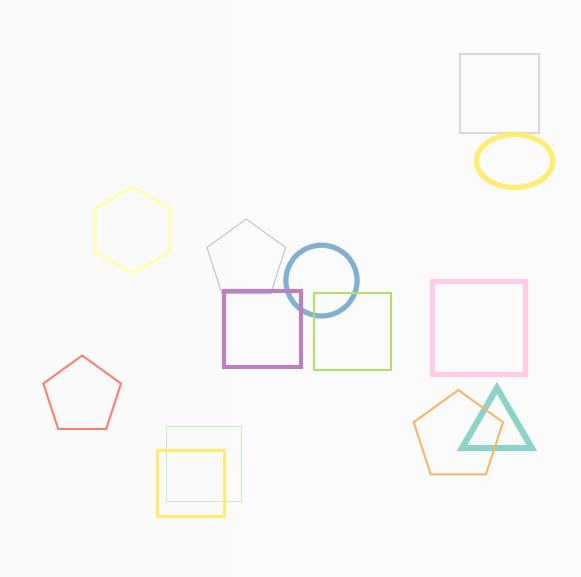[{"shape": "triangle", "thickness": 3, "radius": 0.35, "center": [0.855, 0.258]}, {"shape": "hexagon", "thickness": 1.5, "radius": 0.37, "center": [0.228, 0.601]}, {"shape": "pentagon", "thickness": 0.5, "radius": 0.36, "center": [0.424, 0.549]}, {"shape": "pentagon", "thickness": 1, "radius": 0.35, "center": [0.141, 0.313]}, {"shape": "circle", "thickness": 2.5, "radius": 0.31, "center": [0.553, 0.513]}, {"shape": "pentagon", "thickness": 1, "radius": 0.4, "center": [0.789, 0.243]}, {"shape": "square", "thickness": 1, "radius": 0.33, "center": [0.607, 0.425]}, {"shape": "square", "thickness": 2.5, "radius": 0.4, "center": [0.823, 0.431]}, {"shape": "square", "thickness": 1, "radius": 0.34, "center": [0.859, 0.838]}, {"shape": "square", "thickness": 2, "radius": 0.33, "center": [0.451, 0.429]}, {"shape": "square", "thickness": 0.5, "radius": 0.32, "center": [0.35, 0.196]}, {"shape": "square", "thickness": 1.5, "radius": 0.29, "center": [0.328, 0.163]}, {"shape": "oval", "thickness": 2.5, "radius": 0.33, "center": [0.885, 0.72]}]